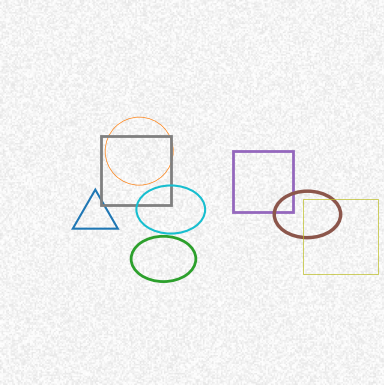[{"shape": "triangle", "thickness": 1.5, "radius": 0.34, "center": [0.248, 0.44]}, {"shape": "circle", "thickness": 0.5, "radius": 0.44, "center": [0.362, 0.607]}, {"shape": "oval", "thickness": 2, "radius": 0.42, "center": [0.425, 0.327]}, {"shape": "square", "thickness": 2, "radius": 0.39, "center": [0.683, 0.528]}, {"shape": "oval", "thickness": 2.5, "radius": 0.43, "center": [0.799, 0.443]}, {"shape": "square", "thickness": 2, "radius": 0.45, "center": [0.353, 0.557]}, {"shape": "square", "thickness": 0.5, "radius": 0.49, "center": [0.883, 0.386]}, {"shape": "oval", "thickness": 1.5, "radius": 0.45, "center": [0.444, 0.456]}]